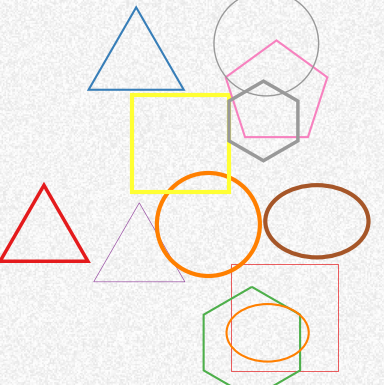[{"shape": "triangle", "thickness": 2.5, "radius": 0.66, "center": [0.114, 0.387]}, {"shape": "square", "thickness": 0.5, "radius": 0.7, "center": [0.74, 0.175]}, {"shape": "triangle", "thickness": 1.5, "radius": 0.71, "center": [0.354, 0.838]}, {"shape": "hexagon", "thickness": 1.5, "radius": 0.72, "center": [0.654, 0.11]}, {"shape": "triangle", "thickness": 0.5, "radius": 0.68, "center": [0.362, 0.336]}, {"shape": "oval", "thickness": 1.5, "radius": 0.53, "center": [0.695, 0.136]}, {"shape": "circle", "thickness": 3, "radius": 0.67, "center": [0.541, 0.417]}, {"shape": "square", "thickness": 3, "radius": 0.63, "center": [0.469, 0.628]}, {"shape": "oval", "thickness": 3, "radius": 0.67, "center": [0.823, 0.425]}, {"shape": "pentagon", "thickness": 1.5, "radius": 0.69, "center": [0.718, 0.756]}, {"shape": "circle", "thickness": 1, "radius": 0.68, "center": [0.692, 0.887]}, {"shape": "hexagon", "thickness": 2.5, "radius": 0.52, "center": [0.684, 0.686]}]